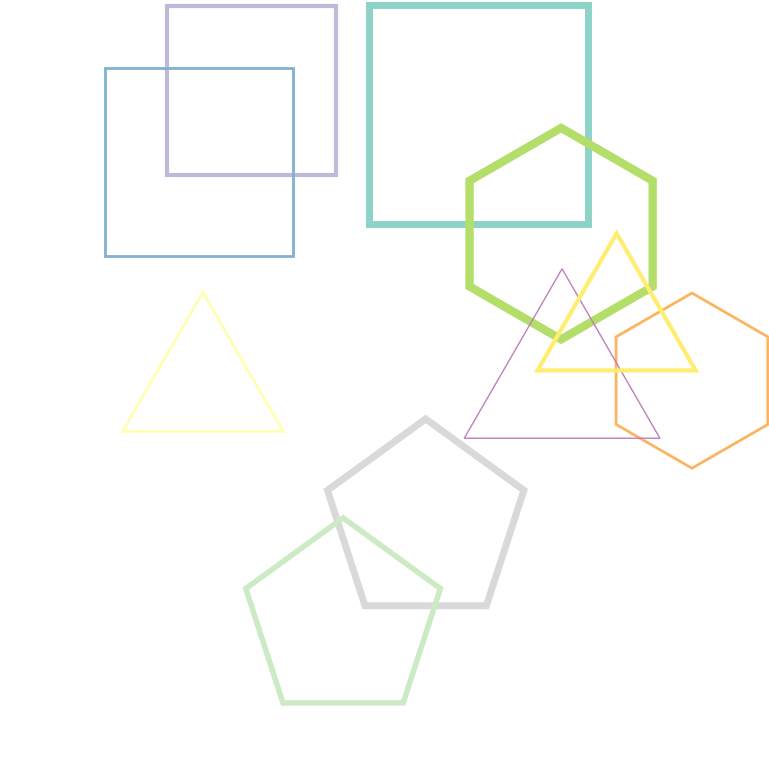[{"shape": "square", "thickness": 2.5, "radius": 0.71, "center": [0.621, 0.852]}, {"shape": "triangle", "thickness": 1, "radius": 0.6, "center": [0.263, 0.5]}, {"shape": "square", "thickness": 1.5, "radius": 0.55, "center": [0.326, 0.883]}, {"shape": "square", "thickness": 1, "radius": 0.61, "center": [0.258, 0.79]}, {"shape": "hexagon", "thickness": 1, "radius": 0.57, "center": [0.899, 0.506]}, {"shape": "hexagon", "thickness": 3, "radius": 0.69, "center": [0.729, 0.697]}, {"shape": "pentagon", "thickness": 2.5, "radius": 0.67, "center": [0.553, 0.322]}, {"shape": "triangle", "thickness": 0.5, "radius": 0.73, "center": [0.73, 0.504]}, {"shape": "pentagon", "thickness": 2, "radius": 0.66, "center": [0.446, 0.195]}, {"shape": "triangle", "thickness": 1.5, "radius": 0.59, "center": [0.801, 0.578]}]